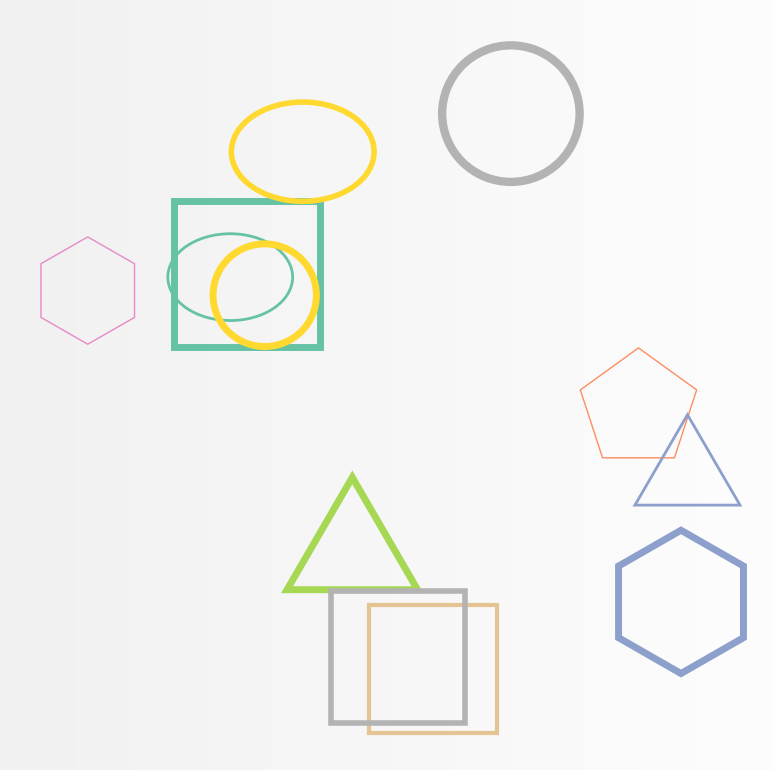[{"shape": "square", "thickness": 2.5, "radius": 0.47, "center": [0.319, 0.644]}, {"shape": "oval", "thickness": 1, "radius": 0.4, "center": [0.297, 0.64]}, {"shape": "pentagon", "thickness": 0.5, "radius": 0.39, "center": [0.824, 0.469]}, {"shape": "triangle", "thickness": 1, "radius": 0.39, "center": [0.887, 0.383]}, {"shape": "hexagon", "thickness": 2.5, "radius": 0.47, "center": [0.879, 0.218]}, {"shape": "hexagon", "thickness": 0.5, "radius": 0.35, "center": [0.113, 0.623]}, {"shape": "triangle", "thickness": 2.5, "radius": 0.49, "center": [0.455, 0.283]}, {"shape": "oval", "thickness": 2, "radius": 0.46, "center": [0.391, 0.803]}, {"shape": "circle", "thickness": 2.5, "radius": 0.33, "center": [0.342, 0.617]}, {"shape": "square", "thickness": 1.5, "radius": 0.41, "center": [0.559, 0.131]}, {"shape": "square", "thickness": 2, "radius": 0.43, "center": [0.514, 0.147]}, {"shape": "circle", "thickness": 3, "radius": 0.44, "center": [0.659, 0.852]}]